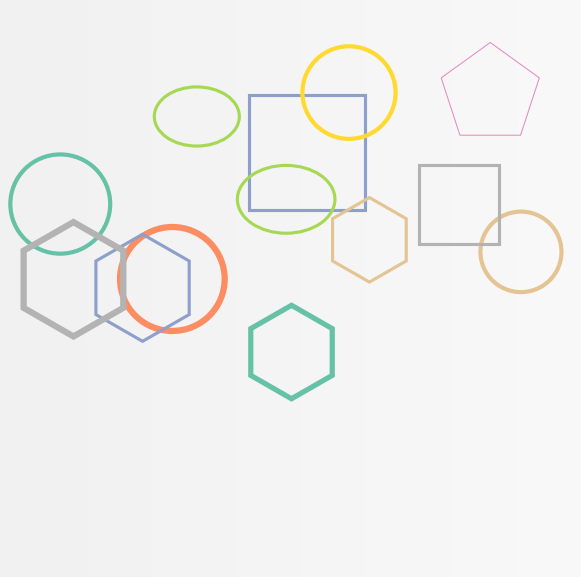[{"shape": "hexagon", "thickness": 2.5, "radius": 0.4, "center": [0.502, 0.39]}, {"shape": "circle", "thickness": 2, "radius": 0.43, "center": [0.104, 0.646]}, {"shape": "circle", "thickness": 3, "radius": 0.45, "center": [0.297, 0.516]}, {"shape": "hexagon", "thickness": 1.5, "radius": 0.46, "center": [0.245, 0.501]}, {"shape": "square", "thickness": 1.5, "radius": 0.5, "center": [0.528, 0.734]}, {"shape": "pentagon", "thickness": 0.5, "radius": 0.44, "center": [0.843, 0.837]}, {"shape": "oval", "thickness": 1.5, "radius": 0.37, "center": [0.339, 0.797]}, {"shape": "oval", "thickness": 1.5, "radius": 0.42, "center": [0.492, 0.654]}, {"shape": "circle", "thickness": 2, "radius": 0.4, "center": [0.6, 0.839]}, {"shape": "hexagon", "thickness": 1.5, "radius": 0.37, "center": [0.636, 0.584]}, {"shape": "circle", "thickness": 2, "radius": 0.35, "center": [0.896, 0.563]}, {"shape": "hexagon", "thickness": 3, "radius": 0.5, "center": [0.126, 0.516]}, {"shape": "square", "thickness": 1.5, "radius": 0.34, "center": [0.79, 0.645]}]